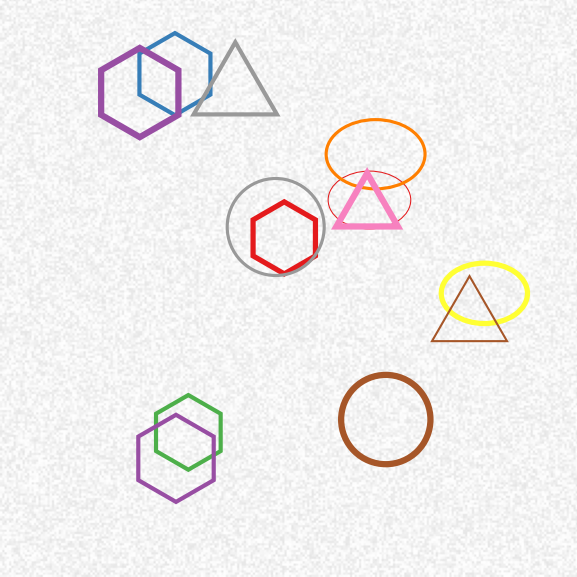[{"shape": "hexagon", "thickness": 2.5, "radius": 0.31, "center": [0.492, 0.587]}, {"shape": "oval", "thickness": 0.5, "radius": 0.36, "center": [0.64, 0.653]}, {"shape": "hexagon", "thickness": 2, "radius": 0.36, "center": [0.303, 0.871]}, {"shape": "hexagon", "thickness": 2, "radius": 0.32, "center": [0.326, 0.25]}, {"shape": "hexagon", "thickness": 3, "radius": 0.39, "center": [0.242, 0.839]}, {"shape": "hexagon", "thickness": 2, "radius": 0.38, "center": [0.305, 0.205]}, {"shape": "oval", "thickness": 1.5, "radius": 0.43, "center": [0.65, 0.732]}, {"shape": "oval", "thickness": 2.5, "radius": 0.37, "center": [0.839, 0.491]}, {"shape": "circle", "thickness": 3, "radius": 0.39, "center": [0.668, 0.273]}, {"shape": "triangle", "thickness": 1, "radius": 0.38, "center": [0.813, 0.446]}, {"shape": "triangle", "thickness": 3, "radius": 0.31, "center": [0.636, 0.638]}, {"shape": "triangle", "thickness": 2, "radius": 0.42, "center": [0.407, 0.843]}, {"shape": "circle", "thickness": 1.5, "radius": 0.42, "center": [0.477, 0.606]}]